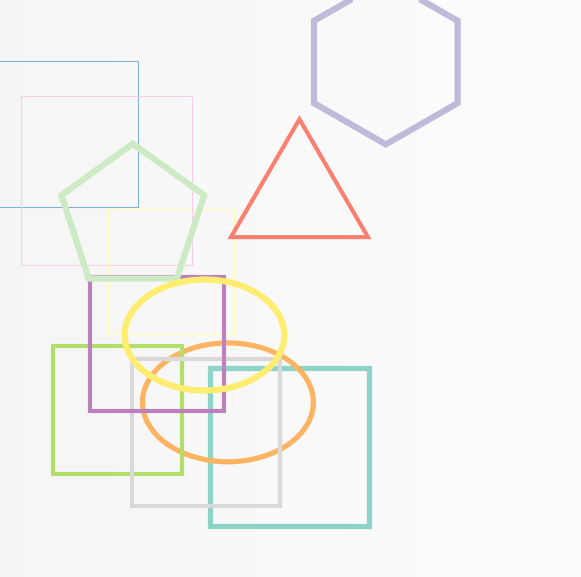[{"shape": "square", "thickness": 2.5, "radius": 0.68, "center": [0.498, 0.225]}, {"shape": "square", "thickness": 0.5, "radius": 0.54, "center": [0.294, 0.529]}, {"shape": "hexagon", "thickness": 3, "radius": 0.71, "center": [0.664, 0.892]}, {"shape": "triangle", "thickness": 2, "radius": 0.68, "center": [0.515, 0.657]}, {"shape": "square", "thickness": 0.5, "radius": 0.63, "center": [0.111, 0.767]}, {"shape": "oval", "thickness": 2.5, "radius": 0.74, "center": [0.392, 0.302]}, {"shape": "square", "thickness": 2, "radius": 0.55, "center": [0.202, 0.29]}, {"shape": "square", "thickness": 0.5, "radius": 0.73, "center": [0.184, 0.686]}, {"shape": "square", "thickness": 2, "radius": 0.63, "center": [0.355, 0.251]}, {"shape": "square", "thickness": 2, "radius": 0.58, "center": [0.27, 0.403]}, {"shape": "pentagon", "thickness": 3, "radius": 0.65, "center": [0.229, 0.621]}, {"shape": "oval", "thickness": 3, "radius": 0.69, "center": [0.352, 0.419]}]